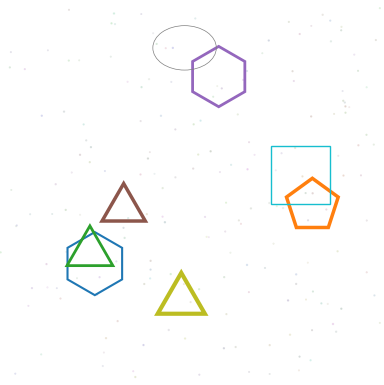[{"shape": "hexagon", "thickness": 1.5, "radius": 0.41, "center": [0.246, 0.315]}, {"shape": "pentagon", "thickness": 2.5, "radius": 0.35, "center": [0.811, 0.466]}, {"shape": "triangle", "thickness": 2, "radius": 0.34, "center": [0.234, 0.344]}, {"shape": "hexagon", "thickness": 2, "radius": 0.39, "center": [0.568, 0.801]}, {"shape": "triangle", "thickness": 2.5, "radius": 0.32, "center": [0.321, 0.458]}, {"shape": "oval", "thickness": 0.5, "radius": 0.41, "center": [0.479, 0.876]}, {"shape": "triangle", "thickness": 3, "radius": 0.35, "center": [0.471, 0.22]}, {"shape": "square", "thickness": 1, "radius": 0.38, "center": [0.781, 0.545]}]